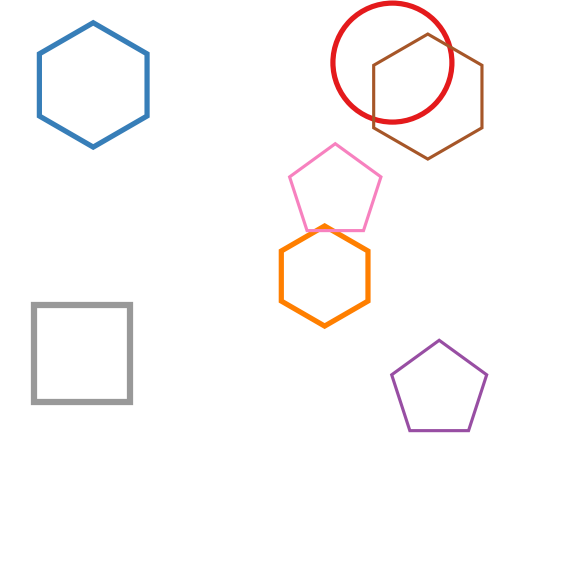[{"shape": "circle", "thickness": 2.5, "radius": 0.52, "center": [0.68, 0.891]}, {"shape": "hexagon", "thickness": 2.5, "radius": 0.54, "center": [0.161, 0.852]}, {"shape": "pentagon", "thickness": 1.5, "radius": 0.43, "center": [0.761, 0.323]}, {"shape": "hexagon", "thickness": 2.5, "radius": 0.43, "center": [0.562, 0.521]}, {"shape": "hexagon", "thickness": 1.5, "radius": 0.54, "center": [0.741, 0.832]}, {"shape": "pentagon", "thickness": 1.5, "radius": 0.42, "center": [0.581, 0.667]}, {"shape": "square", "thickness": 3, "radius": 0.42, "center": [0.142, 0.387]}]